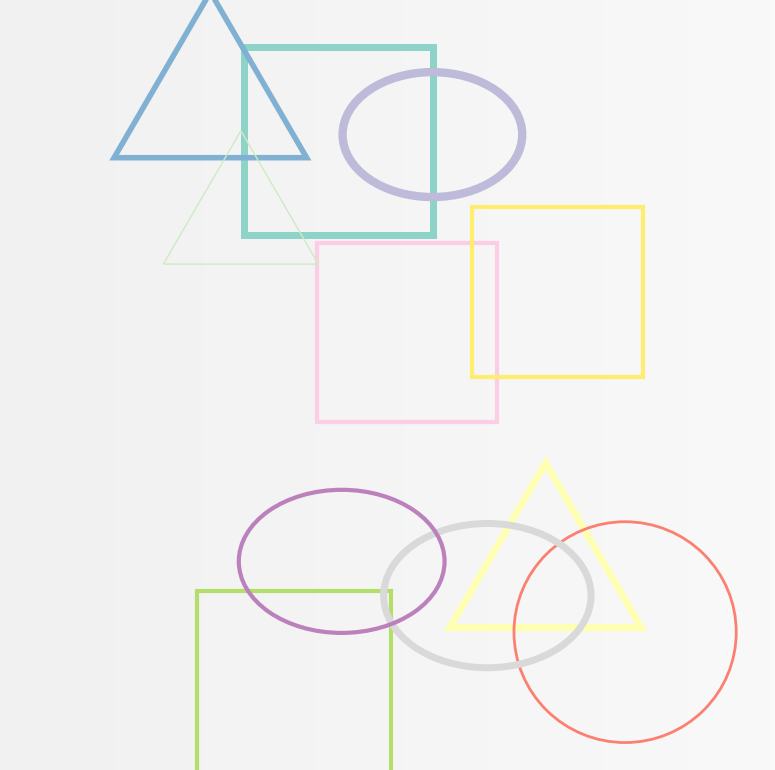[{"shape": "square", "thickness": 2.5, "radius": 0.61, "center": [0.437, 0.817]}, {"shape": "triangle", "thickness": 2.5, "radius": 0.71, "center": [0.704, 0.256]}, {"shape": "oval", "thickness": 3, "radius": 0.58, "center": [0.558, 0.825]}, {"shape": "circle", "thickness": 1, "radius": 0.72, "center": [0.807, 0.179]}, {"shape": "triangle", "thickness": 2, "radius": 0.72, "center": [0.271, 0.867]}, {"shape": "square", "thickness": 1.5, "radius": 0.63, "center": [0.379, 0.108]}, {"shape": "square", "thickness": 1.5, "radius": 0.58, "center": [0.525, 0.568]}, {"shape": "oval", "thickness": 2.5, "radius": 0.67, "center": [0.629, 0.226]}, {"shape": "oval", "thickness": 1.5, "radius": 0.66, "center": [0.441, 0.271]}, {"shape": "triangle", "thickness": 0.5, "radius": 0.58, "center": [0.311, 0.715]}, {"shape": "square", "thickness": 1.5, "radius": 0.55, "center": [0.719, 0.621]}]